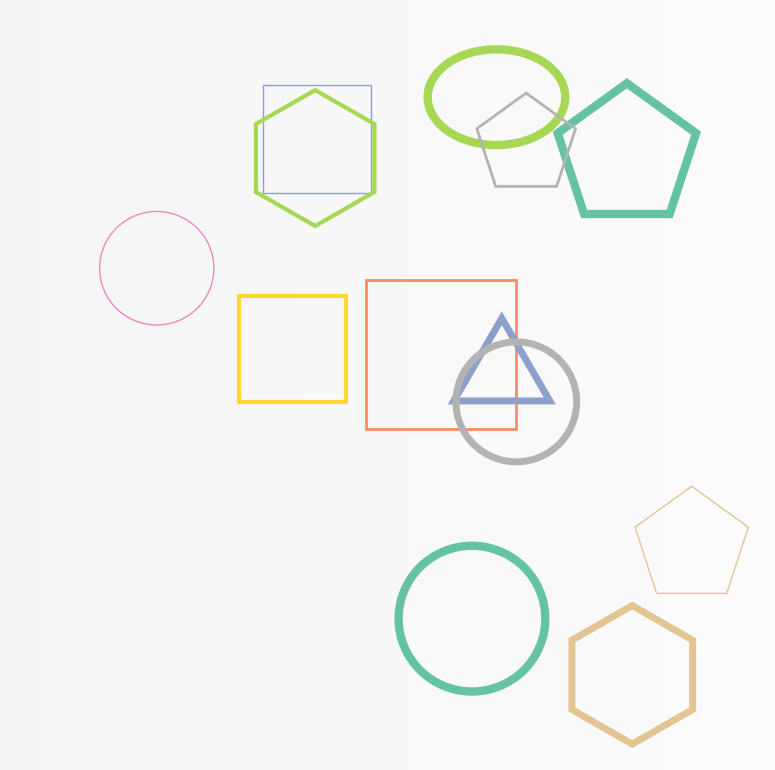[{"shape": "circle", "thickness": 3, "radius": 0.47, "center": [0.609, 0.197]}, {"shape": "pentagon", "thickness": 3, "radius": 0.47, "center": [0.809, 0.798]}, {"shape": "square", "thickness": 1, "radius": 0.48, "center": [0.569, 0.54]}, {"shape": "square", "thickness": 0.5, "radius": 0.35, "center": [0.409, 0.82]}, {"shape": "triangle", "thickness": 2.5, "radius": 0.36, "center": [0.648, 0.515]}, {"shape": "circle", "thickness": 0.5, "radius": 0.37, "center": [0.202, 0.652]}, {"shape": "hexagon", "thickness": 1.5, "radius": 0.44, "center": [0.407, 0.795]}, {"shape": "oval", "thickness": 3, "radius": 0.44, "center": [0.641, 0.874]}, {"shape": "square", "thickness": 1.5, "radius": 0.34, "center": [0.378, 0.547]}, {"shape": "pentagon", "thickness": 0.5, "radius": 0.38, "center": [0.892, 0.292]}, {"shape": "hexagon", "thickness": 2.5, "radius": 0.45, "center": [0.816, 0.124]}, {"shape": "pentagon", "thickness": 1, "radius": 0.33, "center": [0.679, 0.812]}, {"shape": "circle", "thickness": 2.5, "radius": 0.39, "center": [0.666, 0.478]}]